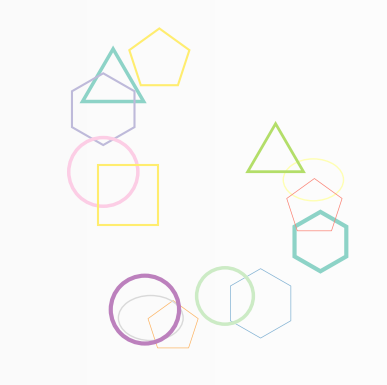[{"shape": "triangle", "thickness": 2.5, "radius": 0.46, "center": [0.292, 0.782]}, {"shape": "hexagon", "thickness": 3, "radius": 0.39, "center": [0.827, 0.373]}, {"shape": "oval", "thickness": 1, "radius": 0.39, "center": [0.809, 0.533]}, {"shape": "hexagon", "thickness": 1.5, "radius": 0.47, "center": [0.266, 0.716]}, {"shape": "pentagon", "thickness": 0.5, "radius": 0.38, "center": [0.811, 0.461]}, {"shape": "hexagon", "thickness": 0.5, "radius": 0.45, "center": [0.673, 0.212]}, {"shape": "pentagon", "thickness": 0.5, "radius": 0.34, "center": [0.447, 0.151]}, {"shape": "triangle", "thickness": 2, "radius": 0.42, "center": [0.711, 0.596]}, {"shape": "circle", "thickness": 2.5, "radius": 0.45, "center": [0.267, 0.554]}, {"shape": "oval", "thickness": 1, "radius": 0.42, "center": [0.389, 0.174]}, {"shape": "circle", "thickness": 3, "radius": 0.44, "center": [0.374, 0.196]}, {"shape": "circle", "thickness": 2.5, "radius": 0.37, "center": [0.581, 0.231]}, {"shape": "square", "thickness": 1.5, "radius": 0.39, "center": [0.331, 0.493]}, {"shape": "pentagon", "thickness": 1.5, "radius": 0.41, "center": [0.411, 0.845]}]